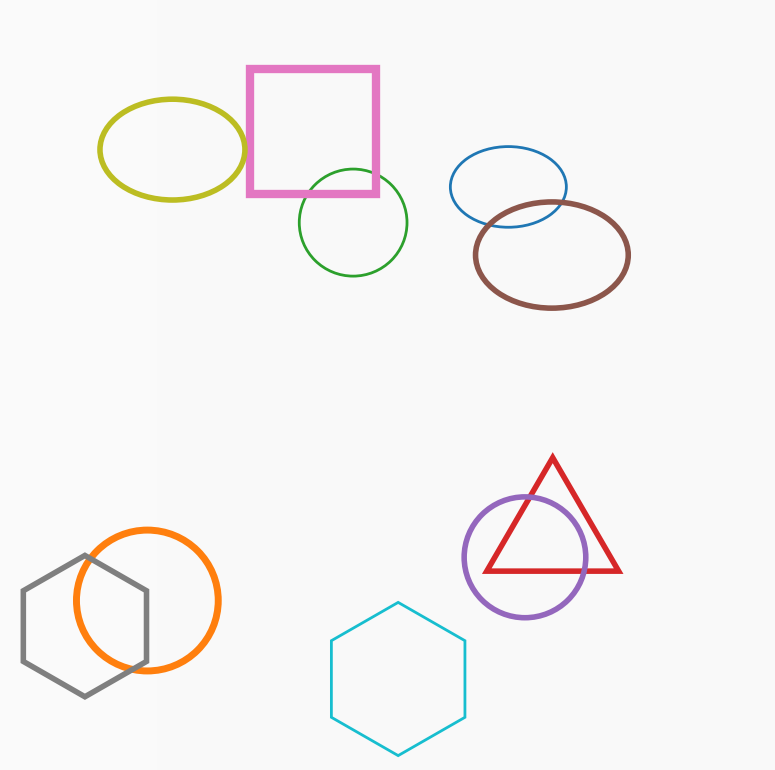[{"shape": "oval", "thickness": 1, "radius": 0.37, "center": [0.656, 0.757]}, {"shape": "circle", "thickness": 2.5, "radius": 0.46, "center": [0.19, 0.22]}, {"shape": "circle", "thickness": 1, "radius": 0.35, "center": [0.456, 0.711]}, {"shape": "triangle", "thickness": 2, "radius": 0.49, "center": [0.713, 0.307]}, {"shape": "circle", "thickness": 2, "radius": 0.39, "center": [0.677, 0.276]}, {"shape": "oval", "thickness": 2, "radius": 0.49, "center": [0.712, 0.669]}, {"shape": "square", "thickness": 3, "radius": 0.41, "center": [0.404, 0.829]}, {"shape": "hexagon", "thickness": 2, "radius": 0.46, "center": [0.11, 0.187]}, {"shape": "oval", "thickness": 2, "radius": 0.47, "center": [0.223, 0.806]}, {"shape": "hexagon", "thickness": 1, "radius": 0.5, "center": [0.514, 0.118]}]